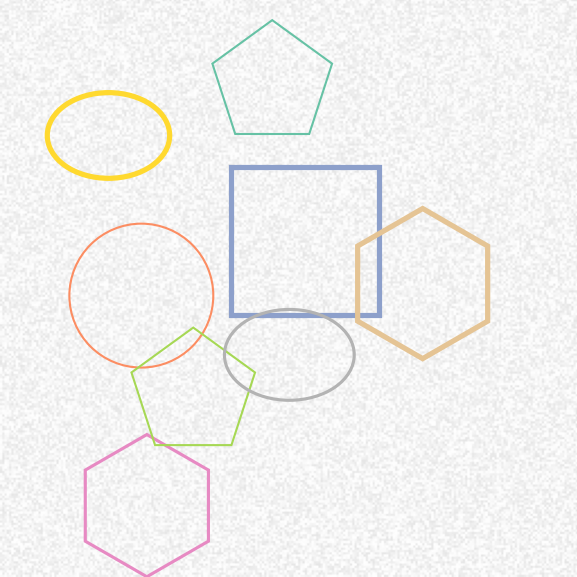[{"shape": "pentagon", "thickness": 1, "radius": 0.54, "center": [0.471, 0.855]}, {"shape": "circle", "thickness": 1, "radius": 0.62, "center": [0.245, 0.487]}, {"shape": "square", "thickness": 2.5, "radius": 0.64, "center": [0.528, 0.582]}, {"shape": "hexagon", "thickness": 1.5, "radius": 0.62, "center": [0.254, 0.124]}, {"shape": "pentagon", "thickness": 1, "radius": 0.56, "center": [0.335, 0.319]}, {"shape": "oval", "thickness": 2.5, "radius": 0.53, "center": [0.188, 0.765]}, {"shape": "hexagon", "thickness": 2.5, "radius": 0.65, "center": [0.732, 0.508]}, {"shape": "oval", "thickness": 1.5, "radius": 0.56, "center": [0.501, 0.385]}]